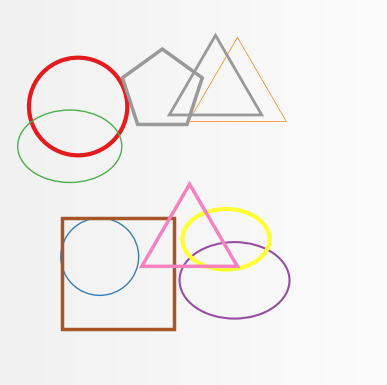[{"shape": "circle", "thickness": 3, "radius": 0.63, "center": [0.202, 0.723]}, {"shape": "circle", "thickness": 1, "radius": 0.5, "center": [0.257, 0.333]}, {"shape": "oval", "thickness": 1, "radius": 0.67, "center": [0.18, 0.62]}, {"shape": "oval", "thickness": 1.5, "radius": 0.71, "center": [0.605, 0.272]}, {"shape": "triangle", "thickness": 0.5, "radius": 0.73, "center": [0.613, 0.758]}, {"shape": "oval", "thickness": 3, "radius": 0.56, "center": [0.583, 0.379]}, {"shape": "square", "thickness": 2.5, "radius": 0.72, "center": [0.304, 0.29]}, {"shape": "triangle", "thickness": 2.5, "radius": 0.71, "center": [0.489, 0.379]}, {"shape": "triangle", "thickness": 2, "radius": 0.69, "center": [0.556, 0.77]}, {"shape": "pentagon", "thickness": 2.5, "radius": 0.54, "center": [0.419, 0.764]}]